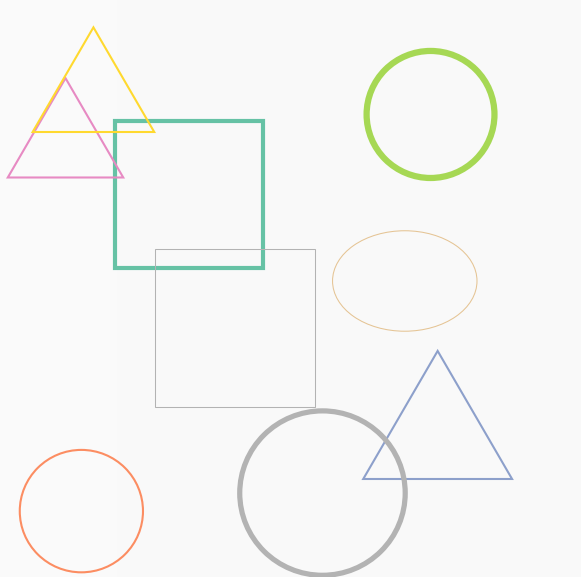[{"shape": "square", "thickness": 2, "radius": 0.64, "center": [0.326, 0.662]}, {"shape": "circle", "thickness": 1, "radius": 0.53, "center": [0.14, 0.114]}, {"shape": "triangle", "thickness": 1, "radius": 0.74, "center": [0.753, 0.244]}, {"shape": "triangle", "thickness": 1, "radius": 0.57, "center": [0.113, 0.749]}, {"shape": "circle", "thickness": 3, "radius": 0.55, "center": [0.741, 0.801]}, {"shape": "triangle", "thickness": 1, "radius": 0.6, "center": [0.161, 0.831]}, {"shape": "oval", "thickness": 0.5, "radius": 0.62, "center": [0.696, 0.513]}, {"shape": "circle", "thickness": 2.5, "radius": 0.71, "center": [0.555, 0.145]}, {"shape": "square", "thickness": 0.5, "radius": 0.69, "center": [0.404, 0.431]}]